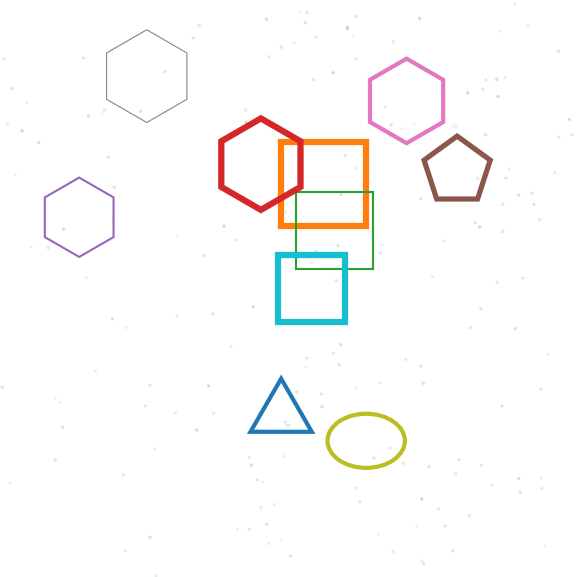[{"shape": "triangle", "thickness": 2, "radius": 0.31, "center": [0.487, 0.282]}, {"shape": "square", "thickness": 3, "radius": 0.37, "center": [0.56, 0.68]}, {"shape": "square", "thickness": 1, "radius": 0.33, "center": [0.58, 0.6]}, {"shape": "hexagon", "thickness": 3, "radius": 0.4, "center": [0.452, 0.715]}, {"shape": "hexagon", "thickness": 1, "radius": 0.34, "center": [0.137, 0.623]}, {"shape": "pentagon", "thickness": 2.5, "radius": 0.3, "center": [0.792, 0.703]}, {"shape": "hexagon", "thickness": 2, "radius": 0.37, "center": [0.704, 0.824]}, {"shape": "hexagon", "thickness": 0.5, "radius": 0.4, "center": [0.254, 0.867]}, {"shape": "oval", "thickness": 2, "radius": 0.33, "center": [0.634, 0.236]}, {"shape": "square", "thickness": 3, "radius": 0.29, "center": [0.539, 0.5]}]